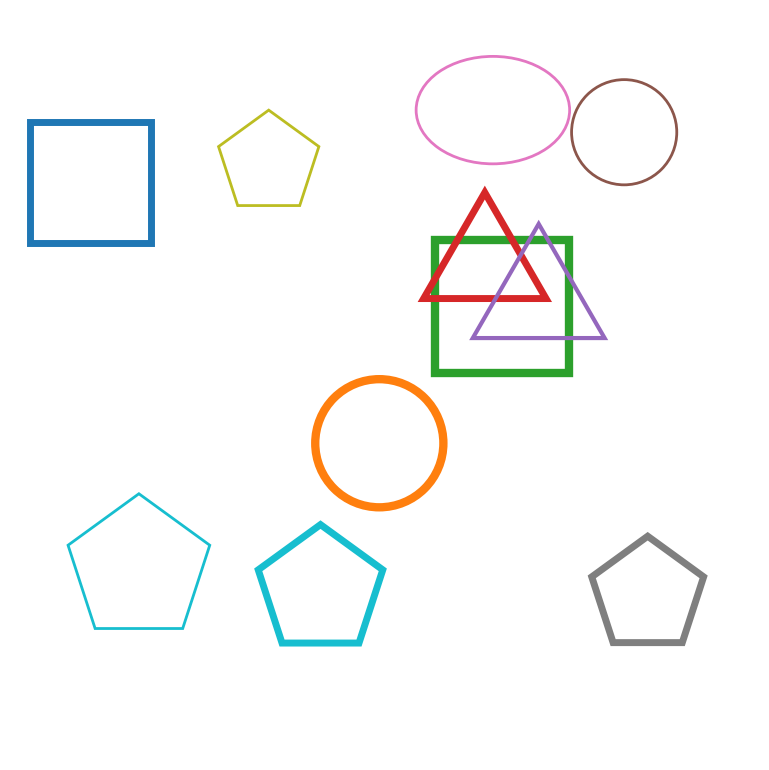[{"shape": "square", "thickness": 2.5, "radius": 0.39, "center": [0.117, 0.763]}, {"shape": "circle", "thickness": 3, "radius": 0.42, "center": [0.493, 0.424]}, {"shape": "square", "thickness": 3, "radius": 0.43, "center": [0.652, 0.602]}, {"shape": "triangle", "thickness": 2.5, "radius": 0.46, "center": [0.63, 0.658]}, {"shape": "triangle", "thickness": 1.5, "radius": 0.49, "center": [0.7, 0.61]}, {"shape": "circle", "thickness": 1, "radius": 0.34, "center": [0.811, 0.828]}, {"shape": "oval", "thickness": 1, "radius": 0.5, "center": [0.64, 0.857]}, {"shape": "pentagon", "thickness": 2.5, "radius": 0.38, "center": [0.841, 0.227]}, {"shape": "pentagon", "thickness": 1, "radius": 0.34, "center": [0.349, 0.788]}, {"shape": "pentagon", "thickness": 2.5, "radius": 0.43, "center": [0.416, 0.234]}, {"shape": "pentagon", "thickness": 1, "radius": 0.48, "center": [0.18, 0.262]}]